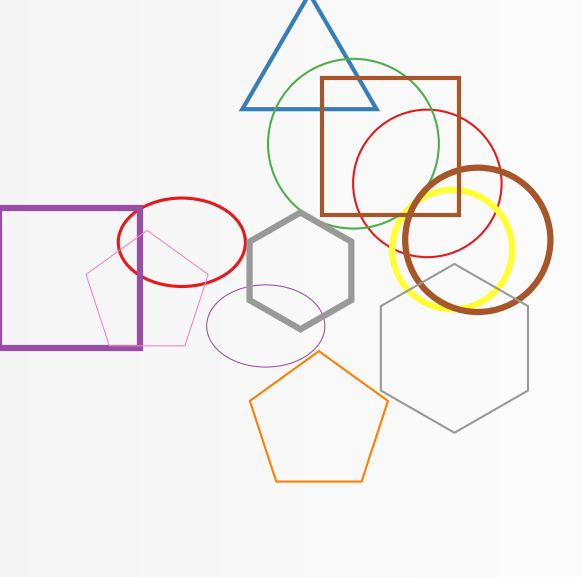[{"shape": "circle", "thickness": 1, "radius": 0.64, "center": [0.735, 0.682]}, {"shape": "oval", "thickness": 1.5, "radius": 0.55, "center": [0.313, 0.58]}, {"shape": "triangle", "thickness": 2, "radius": 0.67, "center": [0.532, 0.877]}, {"shape": "circle", "thickness": 1, "radius": 0.73, "center": [0.608, 0.75]}, {"shape": "square", "thickness": 3, "radius": 0.61, "center": [0.12, 0.518]}, {"shape": "oval", "thickness": 0.5, "radius": 0.51, "center": [0.457, 0.435]}, {"shape": "pentagon", "thickness": 1, "radius": 0.62, "center": [0.549, 0.266]}, {"shape": "circle", "thickness": 3, "radius": 0.52, "center": [0.778, 0.567]}, {"shape": "square", "thickness": 2, "radius": 0.59, "center": [0.672, 0.745]}, {"shape": "circle", "thickness": 3, "radius": 0.62, "center": [0.822, 0.584]}, {"shape": "pentagon", "thickness": 0.5, "radius": 0.55, "center": [0.253, 0.49]}, {"shape": "hexagon", "thickness": 1, "radius": 0.73, "center": [0.782, 0.396]}, {"shape": "hexagon", "thickness": 3, "radius": 0.51, "center": [0.517, 0.53]}]